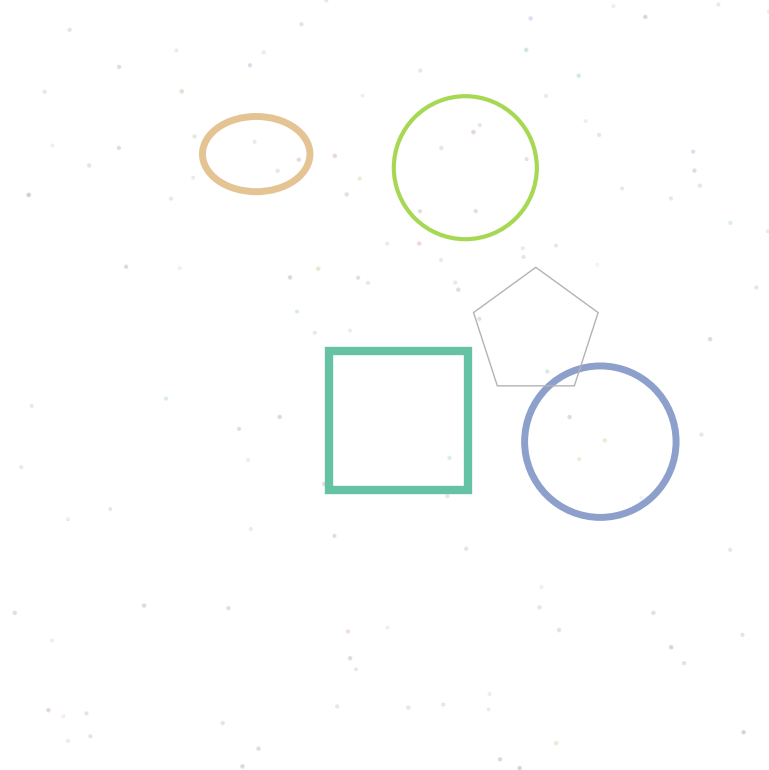[{"shape": "square", "thickness": 3, "radius": 0.45, "center": [0.518, 0.454]}, {"shape": "circle", "thickness": 2.5, "radius": 0.49, "center": [0.78, 0.426]}, {"shape": "circle", "thickness": 1.5, "radius": 0.46, "center": [0.604, 0.782]}, {"shape": "oval", "thickness": 2.5, "radius": 0.35, "center": [0.333, 0.8]}, {"shape": "pentagon", "thickness": 0.5, "radius": 0.43, "center": [0.696, 0.568]}]